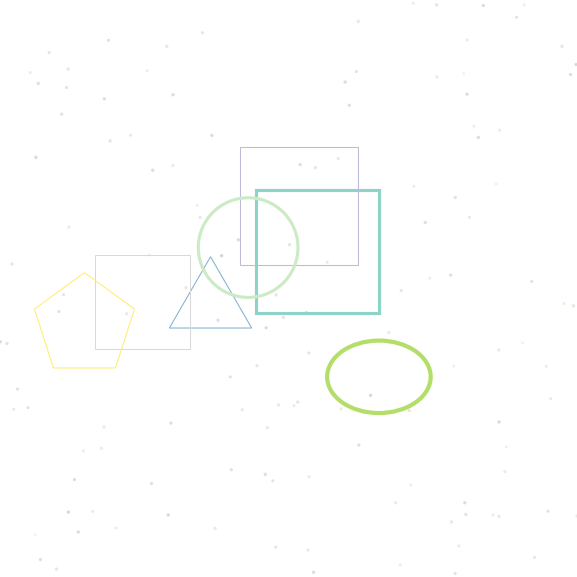[{"shape": "square", "thickness": 1.5, "radius": 0.53, "center": [0.55, 0.564]}, {"shape": "square", "thickness": 0.5, "radius": 0.51, "center": [0.518, 0.642]}, {"shape": "triangle", "thickness": 0.5, "radius": 0.41, "center": [0.365, 0.472]}, {"shape": "oval", "thickness": 2, "radius": 0.45, "center": [0.656, 0.347]}, {"shape": "square", "thickness": 0.5, "radius": 0.41, "center": [0.247, 0.476]}, {"shape": "circle", "thickness": 1.5, "radius": 0.43, "center": [0.43, 0.57]}, {"shape": "pentagon", "thickness": 0.5, "radius": 0.46, "center": [0.146, 0.436]}]